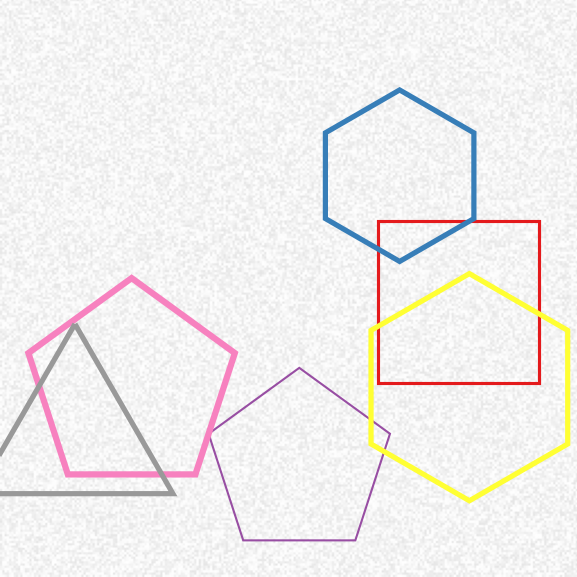[{"shape": "square", "thickness": 1.5, "radius": 0.7, "center": [0.794, 0.476]}, {"shape": "hexagon", "thickness": 2.5, "radius": 0.74, "center": [0.692, 0.695]}, {"shape": "pentagon", "thickness": 1, "radius": 0.83, "center": [0.518, 0.197]}, {"shape": "hexagon", "thickness": 2.5, "radius": 0.98, "center": [0.813, 0.329]}, {"shape": "pentagon", "thickness": 3, "radius": 0.94, "center": [0.228, 0.33]}, {"shape": "triangle", "thickness": 2.5, "radius": 0.98, "center": [0.13, 0.242]}]